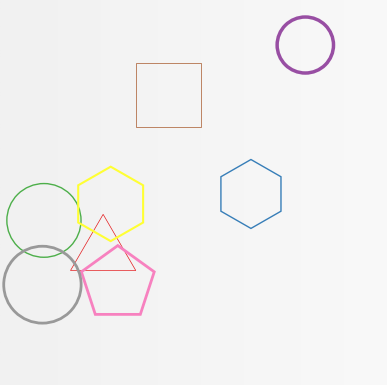[{"shape": "triangle", "thickness": 0.5, "radius": 0.49, "center": [0.266, 0.346]}, {"shape": "hexagon", "thickness": 1, "radius": 0.45, "center": [0.648, 0.496]}, {"shape": "circle", "thickness": 1, "radius": 0.48, "center": [0.113, 0.428]}, {"shape": "circle", "thickness": 2.5, "radius": 0.36, "center": [0.788, 0.883]}, {"shape": "hexagon", "thickness": 1.5, "radius": 0.48, "center": [0.286, 0.47]}, {"shape": "square", "thickness": 0.5, "radius": 0.42, "center": [0.434, 0.752]}, {"shape": "pentagon", "thickness": 2, "radius": 0.49, "center": [0.304, 0.263]}, {"shape": "circle", "thickness": 2, "radius": 0.5, "center": [0.109, 0.261]}]